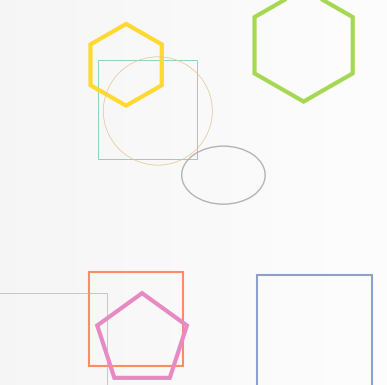[{"shape": "square", "thickness": 0.5, "radius": 0.64, "center": [0.381, 0.717]}, {"shape": "square", "thickness": 1.5, "radius": 0.61, "center": [0.351, 0.171]}, {"shape": "square", "thickness": 1.5, "radius": 0.75, "center": [0.811, 0.138]}, {"shape": "pentagon", "thickness": 3, "radius": 0.61, "center": [0.367, 0.117]}, {"shape": "hexagon", "thickness": 3, "radius": 0.73, "center": [0.784, 0.882]}, {"shape": "hexagon", "thickness": 3, "radius": 0.53, "center": [0.326, 0.832]}, {"shape": "circle", "thickness": 0.5, "radius": 0.7, "center": [0.407, 0.712]}, {"shape": "square", "thickness": 0.5, "radius": 0.69, "center": [0.137, 0.1]}, {"shape": "oval", "thickness": 1, "radius": 0.54, "center": [0.577, 0.545]}]